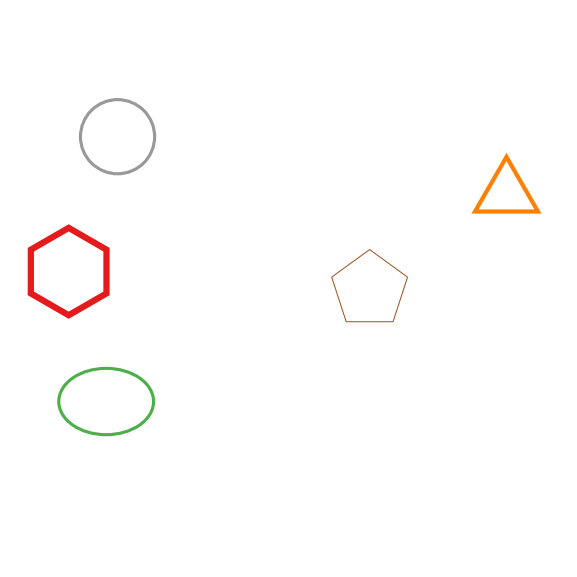[{"shape": "hexagon", "thickness": 3, "radius": 0.38, "center": [0.119, 0.529]}, {"shape": "oval", "thickness": 1.5, "radius": 0.41, "center": [0.184, 0.304]}, {"shape": "triangle", "thickness": 2, "radius": 0.31, "center": [0.877, 0.664]}, {"shape": "pentagon", "thickness": 0.5, "radius": 0.35, "center": [0.64, 0.498]}, {"shape": "circle", "thickness": 1.5, "radius": 0.32, "center": [0.204, 0.762]}]